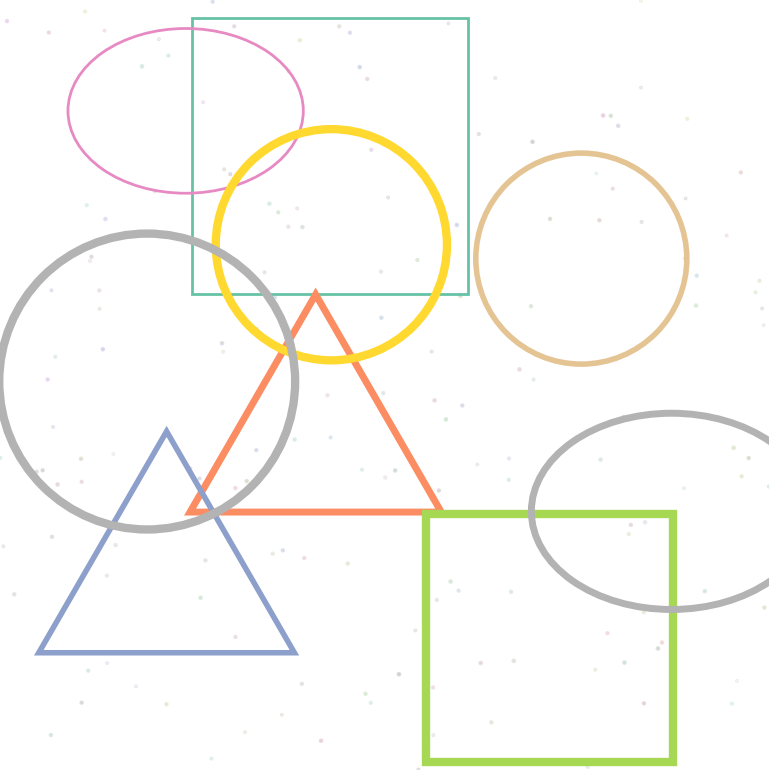[{"shape": "square", "thickness": 1, "radius": 0.9, "center": [0.428, 0.797]}, {"shape": "triangle", "thickness": 2.5, "radius": 0.94, "center": [0.41, 0.429]}, {"shape": "triangle", "thickness": 2, "radius": 0.96, "center": [0.216, 0.248]}, {"shape": "oval", "thickness": 1, "radius": 0.76, "center": [0.241, 0.856]}, {"shape": "square", "thickness": 3, "radius": 0.8, "center": [0.714, 0.171]}, {"shape": "circle", "thickness": 3, "radius": 0.75, "center": [0.43, 0.682]}, {"shape": "circle", "thickness": 2, "radius": 0.69, "center": [0.755, 0.664]}, {"shape": "circle", "thickness": 3, "radius": 0.96, "center": [0.191, 0.505]}, {"shape": "oval", "thickness": 2.5, "radius": 0.91, "center": [0.872, 0.336]}]